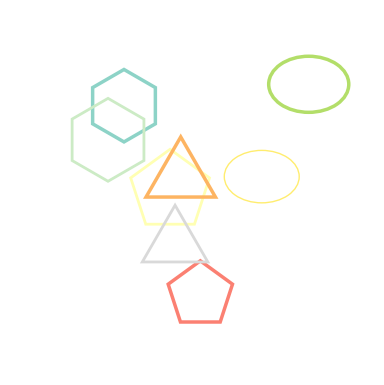[{"shape": "hexagon", "thickness": 2.5, "radius": 0.47, "center": [0.322, 0.725]}, {"shape": "pentagon", "thickness": 2, "radius": 0.54, "center": [0.442, 0.505]}, {"shape": "pentagon", "thickness": 2.5, "radius": 0.44, "center": [0.52, 0.235]}, {"shape": "triangle", "thickness": 2.5, "radius": 0.52, "center": [0.469, 0.54]}, {"shape": "oval", "thickness": 2.5, "radius": 0.52, "center": [0.802, 0.781]}, {"shape": "triangle", "thickness": 2, "radius": 0.49, "center": [0.455, 0.369]}, {"shape": "hexagon", "thickness": 2, "radius": 0.54, "center": [0.281, 0.637]}, {"shape": "oval", "thickness": 1, "radius": 0.49, "center": [0.68, 0.541]}]